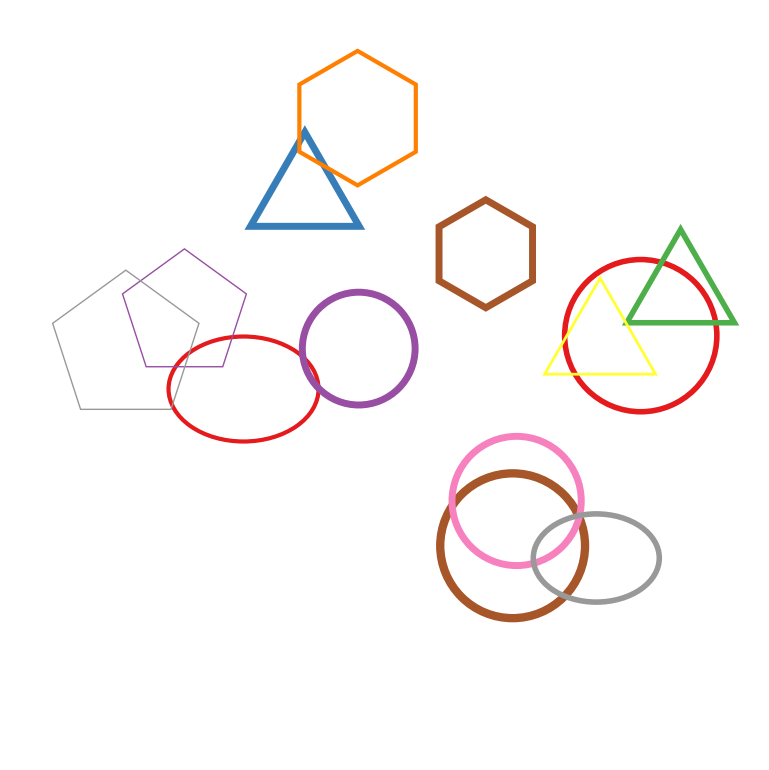[{"shape": "oval", "thickness": 1.5, "radius": 0.49, "center": [0.316, 0.495]}, {"shape": "circle", "thickness": 2, "radius": 0.49, "center": [0.832, 0.564]}, {"shape": "triangle", "thickness": 2.5, "radius": 0.41, "center": [0.396, 0.747]}, {"shape": "triangle", "thickness": 2, "radius": 0.4, "center": [0.884, 0.621]}, {"shape": "circle", "thickness": 2.5, "radius": 0.37, "center": [0.466, 0.547]}, {"shape": "pentagon", "thickness": 0.5, "radius": 0.42, "center": [0.24, 0.592]}, {"shape": "hexagon", "thickness": 1.5, "radius": 0.44, "center": [0.464, 0.847]}, {"shape": "triangle", "thickness": 1, "radius": 0.42, "center": [0.779, 0.556]}, {"shape": "circle", "thickness": 3, "radius": 0.47, "center": [0.666, 0.291]}, {"shape": "hexagon", "thickness": 2.5, "radius": 0.35, "center": [0.631, 0.67]}, {"shape": "circle", "thickness": 2.5, "radius": 0.42, "center": [0.671, 0.349]}, {"shape": "oval", "thickness": 2, "radius": 0.41, "center": [0.774, 0.275]}, {"shape": "pentagon", "thickness": 0.5, "radius": 0.5, "center": [0.163, 0.549]}]